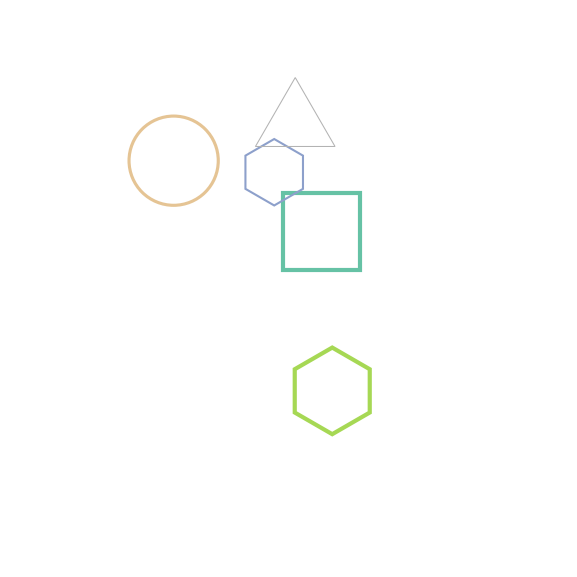[{"shape": "square", "thickness": 2, "radius": 0.33, "center": [0.557, 0.598]}, {"shape": "hexagon", "thickness": 1, "radius": 0.29, "center": [0.475, 0.701]}, {"shape": "hexagon", "thickness": 2, "radius": 0.37, "center": [0.575, 0.322]}, {"shape": "circle", "thickness": 1.5, "radius": 0.39, "center": [0.301, 0.721]}, {"shape": "triangle", "thickness": 0.5, "radius": 0.4, "center": [0.511, 0.785]}]